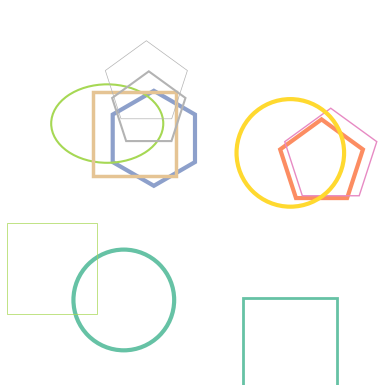[{"shape": "square", "thickness": 2, "radius": 0.6, "center": [0.753, 0.104]}, {"shape": "circle", "thickness": 3, "radius": 0.65, "center": [0.322, 0.221]}, {"shape": "pentagon", "thickness": 3, "radius": 0.56, "center": [0.835, 0.577]}, {"shape": "hexagon", "thickness": 3, "radius": 0.62, "center": [0.4, 0.641]}, {"shape": "pentagon", "thickness": 1, "radius": 0.63, "center": [0.859, 0.593]}, {"shape": "oval", "thickness": 1.5, "radius": 0.73, "center": [0.279, 0.679]}, {"shape": "square", "thickness": 0.5, "radius": 0.59, "center": [0.136, 0.303]}, {"shape": "circle", "thickness": 3, "radius": 0.7, "center": [0.754, 0.603]}, {"shape": "square", "thickness": 2.5, "radius": 0.54, "center": [0.35, 0.652]}, {"shape": "pentagon", "thickness": 0.5, "radius": 0.56, "center": [0.38, 0.782]}, {"shape": "pentagon", "thickness": 1.5, "radius": 0.5, "center": [0.386, 0.715]}]